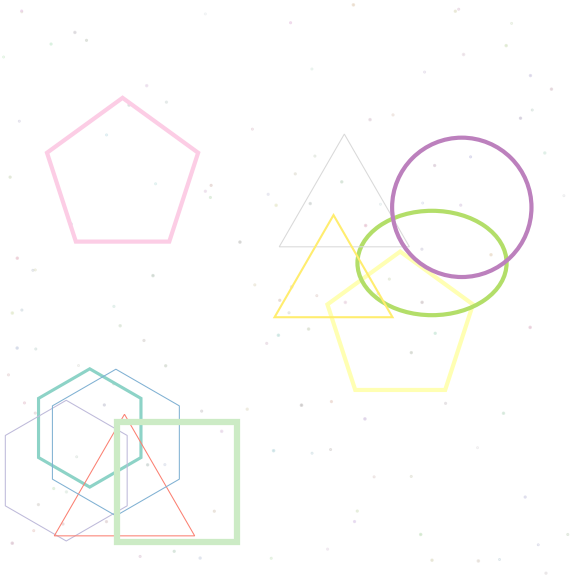[{"shape": "hexagon", "thickness": 1.5, "radius": 0.51, "center": [0.155, 0.258]}, {"shape": "pentagon", "thickness": 2, "radius": 0.66, "center": [0.693, 0.431]}, {"shape": "hexagon", "thickness": 0.5, "radius": 0.61, "center": [0.115, 0.184]}, {"shape": "triangle", "thickness": 0.5, "radius": 0.7, "center": [0.216, 0.141]}, {"shape": "hexagon", "thickness": 0.5, "radius": 0.63, "center": [0.201, 0.233]}, {"shape": "oval", "thickness": 2, "radius": 0.65, "center": [0.748, 0.544]}, {"shape": "pentagon", "thickness": 2, "radius": 0.69, "center": [0.212, 0.692]}, {"shape": "triangle", "thickness": 0.5, "radius": 0.65, "center": [0.596, 0.637]}, {"shape": "circle", "thickness": 2, "radius": 0.6, "center": [0.8, 0.64]}, {"shape": "square", "thickness": 3, "radius": 0.52, "center": [0.307, 0.164]}, {"shape": "triangle", "thickness": 1, "radius": 0.59, "center": [0.578, 0.509]}]